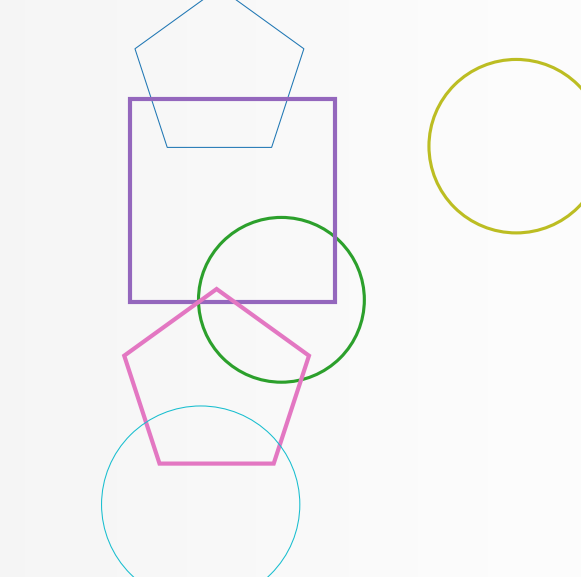[{"shape": "pentagon", "thickness": 0.5, "radius": 0.76, "center": [0.378, 0.867]}, {"shape": "circle", "thickness": 1.5, "radius": 0.71, "center": [0.484, 0.48]}, {"shape": "square", "thickness": 2, "radius": 0.88, "center": [0.4, 0.652]}, {"shape": "pentagon", "thickness": 2, "radius": 0.84, "center": [0.373, 0.332]}, {"shape": "circle", "thickness": 1.5, "radius": 0.75, "center": [0.888, 0.746]}, {"shape": "circle", "thickness": 0.5, "radius": 0.85, "center": [0.345, 0.126]}]